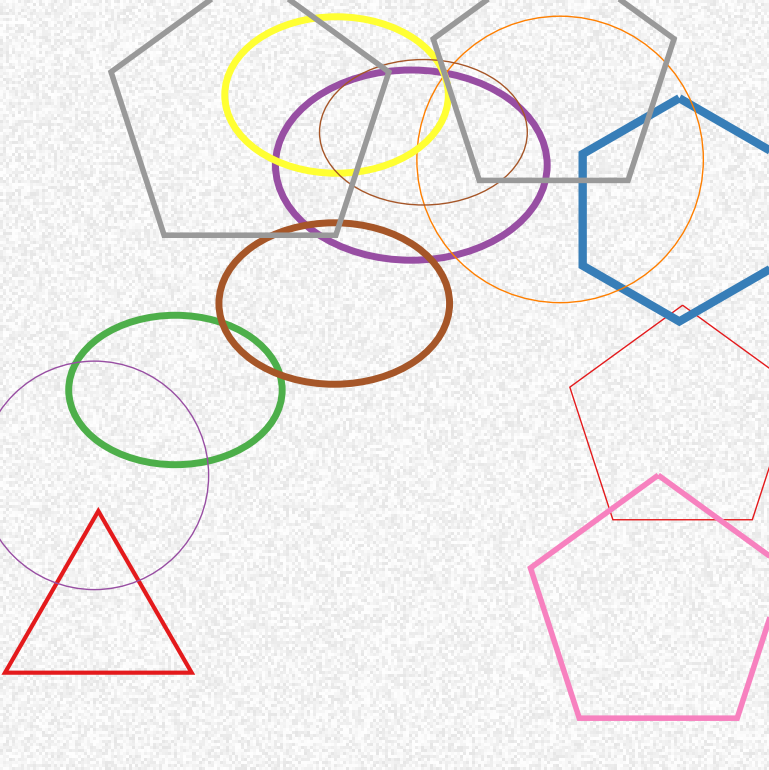[{"shape": "pentagon", "thickness": 0.5, "radius": 0.77, "center": [0.886, 0.45]}, {"shape": "triangle", "thickness": 1.5, "radius": 0.7, "center": [0.128, 0.196]}, {"shape": "hexagon", "thickness": 3, "radius": 0.72, "center": [0.882, 0.728]}, {"shape": "oval", "thickness": 2.5, "radius": 0.69, "center": [0.228, 0.494]}, {"shape": "circle", "thickness": 0.5, "radius": 0.74, "center": [0.123, 0.383]}, {"shape": "oval", "thickness": 2.5, "radius": 0.88, "center": [0.534, 0.786]}, {"shape": "circle", "thickness": 0.5, "radius": 0.93, "center": [0.727, 0.793]}, {"shape": "oval", "thickness": 2.5, "radius": 0.73, "center": [0.437, 0.877]}, {"shape": "oval", "thickness": 0.5, "radius": 0.67, "center": [0.55, 0.828]}, {"shape": "oval", "thickness": 2.5, "radius": 0.75, "center": [0.434, 0.606]}, {"shape": "pentagon", "thickness": 2, "radius": 0.87, "center": [0.855, 0.208]}, {"shape": "pentagon", "thickness": 2, "radius": 0.95, "center": [0.325, 0.848]}, {"shape": "pentagon", "thickness": 2, "radius": 0.82, "center": [0.719, 0.899]}]